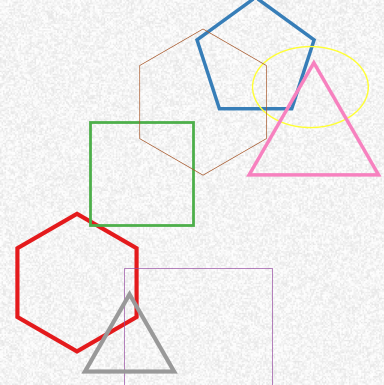[{"shape": "hexagon", "thickness": 3, "radius": 0.89, "center": [0.2, 0.266]}, {"shape": "pentagon", "thickness": 2.5, "radius": 0.8, "center": [0.664, 0.847]}, {"shape": "square", "thickness": 2, "radius": 0.67, "center": [0.368, 0.549]}, {"shape": "square", "thickness": 0.5, "radius": 0.96, "center": [0.514, 0.111]}, {"shape": "oval", "thickness": 1, "radius": 0.75, "center": [0.806, 0.774]}, {"shape": "hexagon", "thickness": 0.5, "radius": 0.95, "center": [0.527, 0.735]}, {"shape": "triangle", "thickness": 2.5, "radius": 0.97, "center": [0.815, 0.643]}, {"shape": "triangle", "thickness": 3, "radius": 0.67, "center": [0.336, 0.102]}]